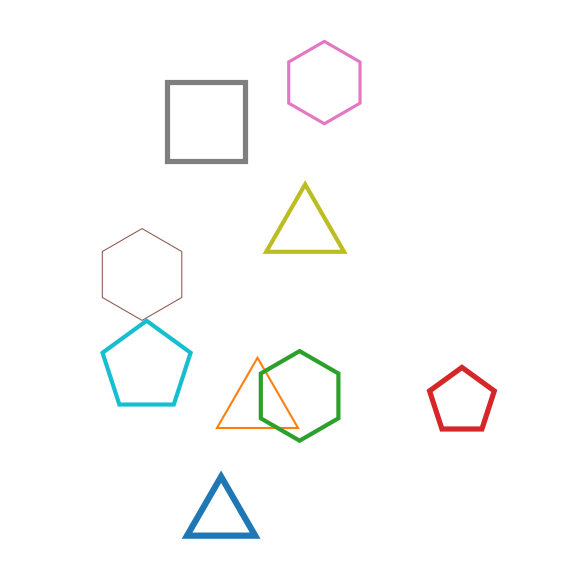[{"shape": "triangle", "thickness": 3, "radius": 0.34, "center": [0.383, 0.106]}, {"shape": "triangle", "thickness": 1, "radius": 0.41, "center": [0.446, 0.299]}, {"shape": "hexagon", "thickness": 2, "radius": 0.39, "center": [0.519, 0.314]}, {"shape": "pentagon", "thickness": 2.5, "radius": 0.29, "center": [0.8, 0.304]}, {"shape": "hexagon", "thickness": 0.5, "radius": 0.4, "center": [0.246, 0.524]}, {"shape": "hexagon", "thickness": 1.5, "radius": 0.36, "center": [0.562, 0.856]}, {"shape": "square", "thickness": 2.5, "radius": 0.34, "center": [0.356, 0.788]}, {"shape": "triangle", "thickness": 2, "radius": 0.39, "center": [0.528, 0.602]}, {"shape": "pentagon", "thickness": 2, "radius": 0.4, "center": [0.254, 0.364]}]